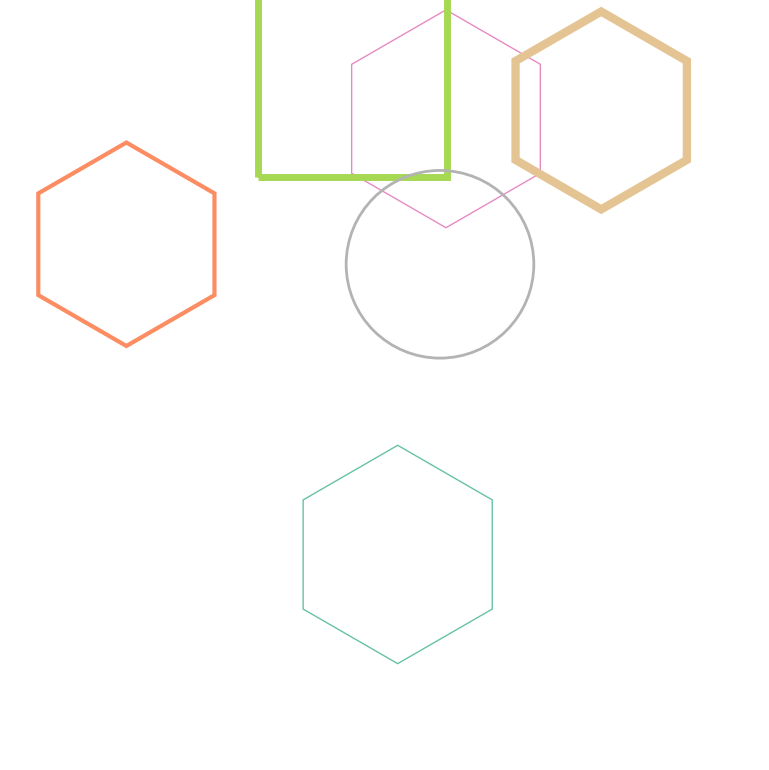[{"shape": "hexagon", "thickness": 0.5, "radius": 0.71, "center": [0.516, 0.28]}, {"shape": "hexagon", "thickness": 1.5, "radius": 0.66, "center": [0.164, 0.683]}, {"shape": "hexagon", "thickness": 0.5, "radius": 0.71, "center": [0.579, 0.846]}, {"shape": "square", "thickness": 2.5, "radius": 0.61, "center": [0.458, 0.893]}, {"shape": "hexagon", "thickness": 3, "radius": 0.64, "center": [0.781, 0.857]}, {"shape": "circle", "thickness": 1, "radius": 0.61, "center": [0.571, 0.657]}]